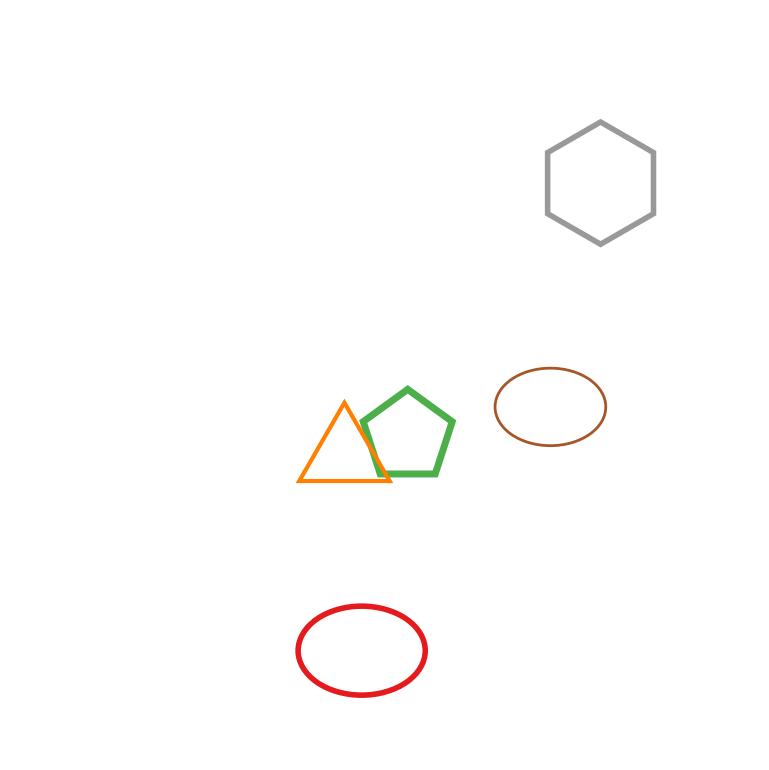[{"shape": "oval", "thickness": 2, "radius": 0.41, "center": [0.47, 0.155]}, {"shape": "pentagon", "thickness": 2.5, "radius": 0.3, "center": [0.53, 0.434]}, {"shape": "triangle", "thickness": 1.5, "radius": 0.34, "center": [0.447, 0.409]}, {"shape": "oval", "thickness": 1, "radius": 0.36, "center": [0.715, 0.472]}, {"shape": "hexagon", "thickness": 2, "radius": 0.4, "center": [0.78, 0.762]}]